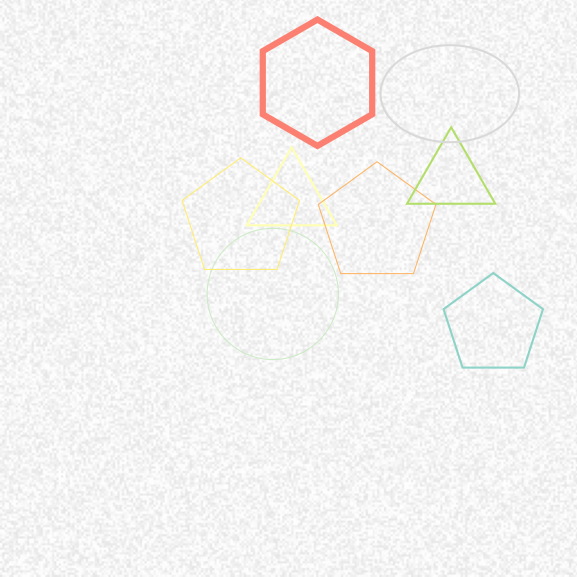[{"shape": "pentagon", "thickness": 1, "radius": 0.45, "center": [0.854, 0.436]}, {"shape": "triangle", "thickness": 1, "radius": 0.45, "center": [0.505, 0.654]}, {"shape": "hexagon", "thickness": 3, "radius": 0.55, "center": [0.55, 0.856]}, {"shape": "pentagon", "thickness": 0.5, "radius": 0.54, "center": [0.653, 0.612]}, {"shape": "triangle", "thickness": 1, "radius": 0.44, "center": [0.781, 0.69]}, {"shape": "oval", "thickness": 1, "radius": 0.6, "center": [0.779, 0.837]}, {"shape": "circle", "thickness": 0.5, "radius": 0.57, "center": [0.472, 0.49]}, {"shape": "pentagon", "thickness": 0.5, "radius": 0.53, "center": [0.417, 0.619]}]